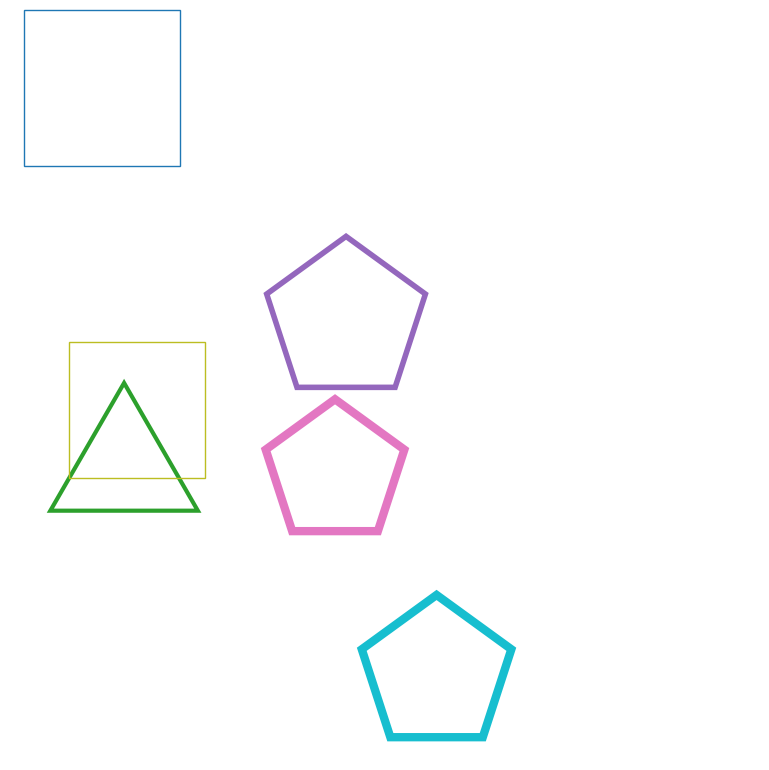[{"shape": "square", "thickness": 0.5, "radius": 0.51, "center": [0.132, 0.886]}, {"shape": "triangle", "thickness": 1.5, "radius": 0.55, "center": [0.161, 0.392]}, {"shape": "pentagon", "thickness": 2, "radius": 0.54, "center": [0.449, 0.585]}, {"shape": "pentagon", "thickness": 3, "radius": 0.47, "center": [0.435, 0.387]}, {"shape": "square", "thickness": 0.5, "radius": 0.44, "center": [0.178, 0.468]}, {"shape": "pentagon", "thickness": 3, "radius": 0.51, "center": [0.567, 0.125]}]